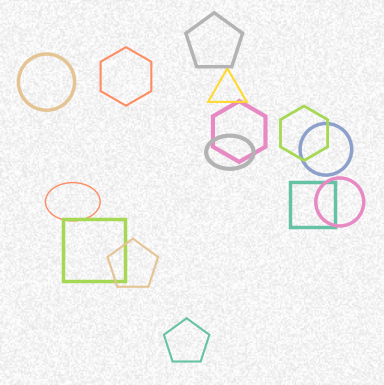[{"shape": "pentagon", "thickness": 1.5, "radius": 0.31, "center": [0.485, 0.111]}, {"shape": "square", "thickness": 2.5, "radius": 0.29, "center": [0.812, 0.469]}, {"shape": "oval", "thickness": 1, "radius": 0.36, "center": [0.189, 0.476]}, {"shape": "hexagon", "thickness": 1.5, "radius": 0.38, "center": [0.327, 0.801]}, {"shape": "circle", "thickness": 2.5, "radius": 0.34, "center": [0.847, 0.612]}, {"shape": "hexagon", "thickness": 3, "radius": 0.39, "center": [0.621, 0.658]}, {"shape": "circle", "thickness": 2.5, "radius": 0.31, "center": [0.883, 0.475]}, {"shape": "square", "thickness": 2.5, "radius": 0.4, "center": [0.245, 0.351]}, {"shape": "hexagon", "thickness": 2, "radius": 0.35, "center": [0.79, 0.654]}, {"shape": "triangle", "thickness": 1.5, "radius": 0.29, "center": [0.591, 0.764]}, {"shape": "pentagon", "thickness": 1.5, "radius": 0.34, "center": [0.345, 0.311]}, {"shape": "circle", "thickness": 2.5, "radius": 0.36, "center": [0.121, 0.787]}, {"shape": "oval", "thickness": 3, "radius": 0.31, "center": [0.597, 0.605]}, {"shape": "pentagon", "thickness": 2.5, "radius": 0.39, "center": [0.556, 0.889]}]